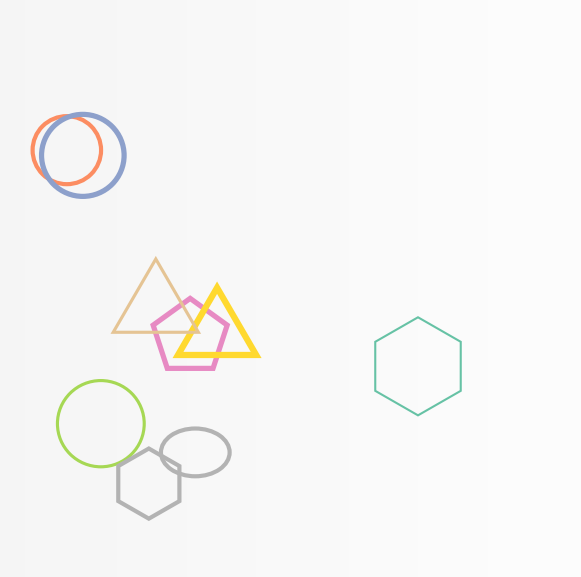[{"shape": "hexagon", "thickness": 1, "radius": 0.42, "center": [0.719, 0.365]}, {"shape": "circle", "thickness": 2, "radius": 0.29, "center": [0.115, 0.739]}, {"shape": "circle", "thickness": 2.5, "radius": 0.36, "center": [0.142, 0.73]}, {"shape": "pentagon", "thickness": 2.5, "radius": 0.33, "center": [0.327, 0.415]}, {"shape": "circle", "thickness": 1.5, "radius": 0.37, "center": [0.173, 0.265]}, {"shape": "triangle", "thickness": 3, "radius": 0.39, "center": [0.373, 0.423]}, {"shape": "triangle", "thickness": 1.5, "radius": 0.42, "center": [0.268, 0.466]}, {"shape": "oval", "thickness": 2, "radius": 0.3, "center": [0.336, 0.216]}, {"shape": "hexagon", "thickness": 2, "radius": 0.3, "center": [0.256, 0.162]}]